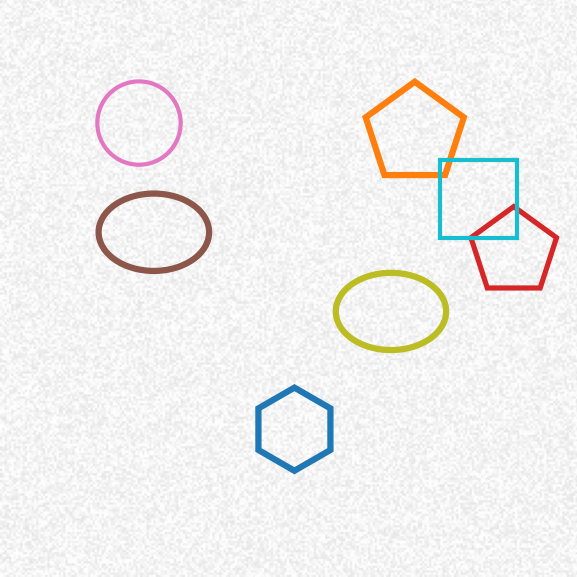[{"shape": "hexagon", "thickness": 3, "radius": 0.36, "center": [0.51, 0.256]}, {"shape": "pentagon", "thickness": 3, "radius": 0.45, "center": [0.718, 0.768]}, {"shape": "pentagon", "thickness": 2.5, "radius": 0.39, "center": [0.89, 0.563]}, {"shape": "oval", "thickness": 3, "radius": 0.48, "center": [0.266, 0.597]}, {"shape": "circle", "thickness": 2, "radius": 0.36, "center": [0.241, 0.786]}, {"shape": "oval", "thickness": 3, "radius": 0.48, "center": [0.677, 0.46]}, {"shape": "square", "thickness": 2, "radius": 0.33, "center": [0.828, 0.655]}]